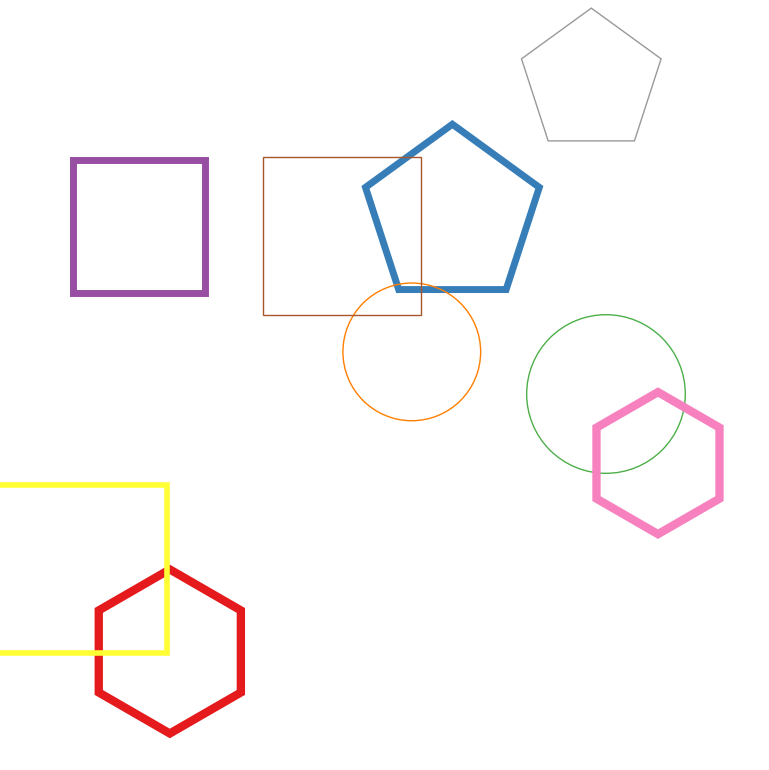[{"shape": "hexagon", "thickness": 3, "radius": 0.53, "center": [0.221, 0.154]}, {"shape": "pentagon", "thickness": 2.5, "radius": 0.59, "center": [0.588, 0.72]}, {"shape": "circle", "thickness": 0.5, "radius": 0.52, "center": [0.787, 0.488]}, {"shape": "square", "thickness": 2.5, "radius": 0.43, "center": [0.181, 0.706]}, {"shape": "circle", "thickness": 0.5, "radius": 0.45, "center": [0.535, 0.543]}, {"shape": "square", "thickness": 2, "radius": 0.55, "center": [0.107, 0.262]}, {"shape": "square", "thickness": 0.5, "radius": 0.51, "center": [0.444, 0.693]}, {"shape": "hexagon", "thickness": 3, "radius": 0.46, "center": [0.855, 0.399]}, {"shape": "pentagon", "thickness": 0.5, "radius": 0.48, "center": [0.768, 0.894]}]